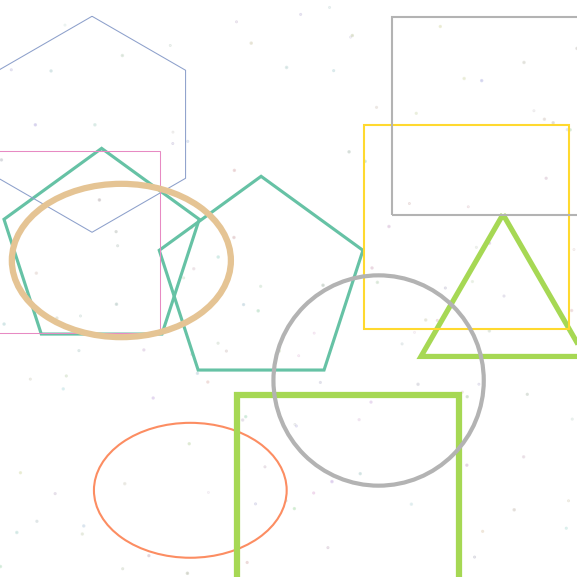[{"shape": "pentagon", "thickness": 1.5, "radius": 0.89, "center": [0.176, 0.564]}, {"shape": "pentagon", "thickness": 1.5, "radius": 0.93, "center": [0.452, 0.508]}, {"shape": "oval", "thickness": 1, "radius": 0.83, "center": [0.33, 0.15]}, {"shape": "hexagon", "thickness": 0.5, "radius": 0.94, "center": [0.159, 0.784]}, {"shape": "square", "thickness": 0.5, "radius": 0.79, "center": [0.12, 0.58]}, {"shape": "triangle", "thickness": 2.5, "radius": 0.82, "center": [0.871, 0.464]}, {"shape": "square", "thickness": 3, "radius": 0.96, "center": [0.602, 0.123]}, {"shape": "square", "thickness": 1, "radius": 0.88, "center": [0.808, 0.606]}, {"shape": "oval", "thickness": 3, "radius": 0.95, "center": [0.21, 0.548]}, {"shape": "square", "thickness": 1, "radius": 0.86, "center": [0.85, 0.798]}, {"shape": "circle", "thickness": 2, "radius": 0.91, "center": [0.656, 0.34]}]